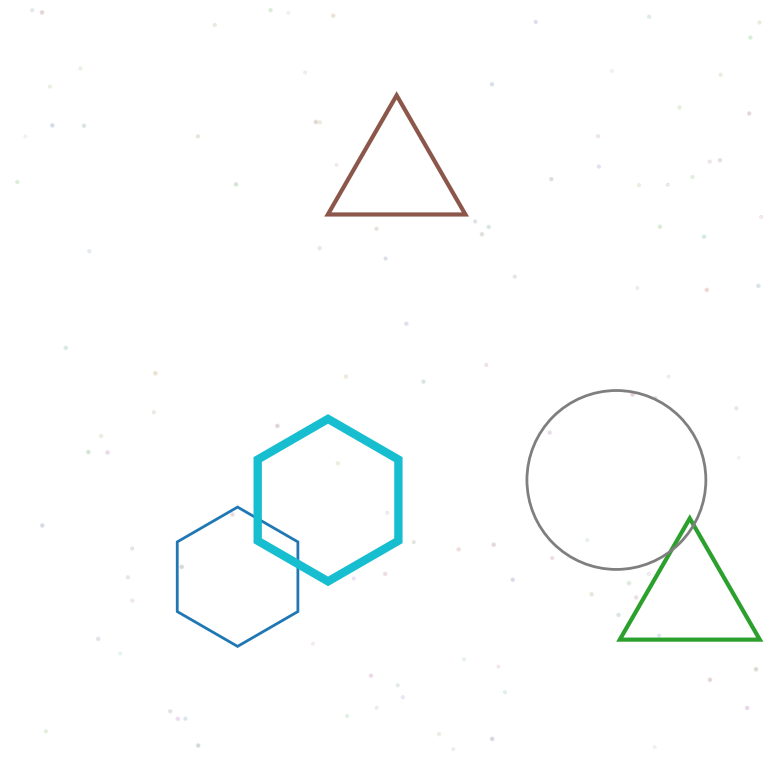[{"shape": "hexagon", "thickness": 1, "radius": 0.45, "center": [0.309, 0.251]}, {"shape": "triangle", "thickness": 1.5, "radius": 0.52, "center": [0.896, 0.222]}, {"shape": "triangle", "thickness": 1.5, "radius": 0.52, "center": [0.515, 0.773]}, {"shape": "circle", "thickness": 1, "radius": 0.58, "center": [0.801, 0.377]}, {"shape": "hexagon", "thickness": 3, "radius": 0.53, "center": [0.426, 0.35]}]